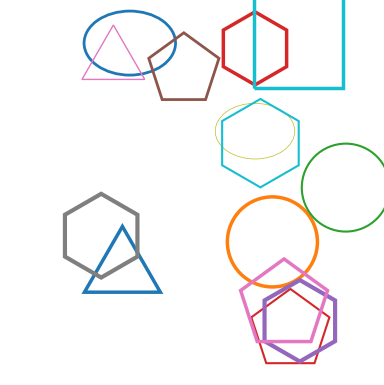[{"shape": "triangle", "thickness": 2.5, "radius": 0.57, "center": [0.318, 0.298]}, {"shape": "oval", "thickness": 2, "radius": 0.59, "center": [0.337, 0.888]}, {"shape": "circle", "thickness": 2.5, "radius": 0.58, "center": [0.708, 0.372]}, {"shape": "circle", "thickness": 1.5, "radius": 0.57, "center": [0.898, 0.513]}, {"shape": "pentagon", "thickness": 1.5, "radius": 0.53, "center": [0.754, 0.143]}, {"shape": "hexagon", "thickness": 2.5, "radius": 0.47, "center": [0.662, 0.874]}, {"shape": "hexagon", "thickness": 3, "radius": 0.53, "center": [0.779, 0.167]}, {"shape": "pentagon", "thickness": 2, "radius": 0.48, "center": [0.478, 0.819]}, {"shape": "triangle", "thickness": 1, "radius": 0.47, "center": [0.294, 0.841]}, {"shape": "pentagon", "thickness": 2.5, "radius": 0.59, "center": [0.738, 0.209]}, {"shape": "hexagon", "thickness": 3, "radius": 0.54, "center": [0.263, 0.388]}, {"shape": "oval", "thickness": 0.5, "radius": 0.52, "center": [0.662, 0.659]}, {"shape": "square", "thickness": 2.5, "radius": 0.58, "center": [0.775, 0.889]}, {"shape": "hexagon", "thickness": 1.5, "radius": 0.57, "center": [0.676, 0.628]}]